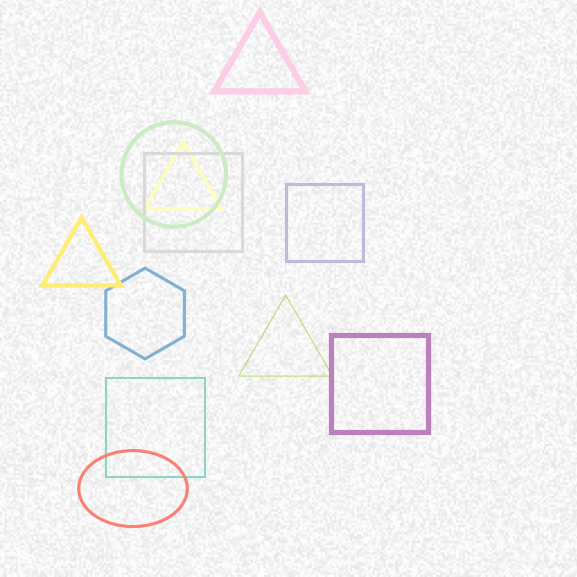[{"shape": "square", "thickness": 1, "radius": 0.43, "center": [0.269, 0.259]}, {"shape": "triangle", "thickness": 1.5, "radius": 0.38, "center": [0.317, 0.676]}, {"shape": "square", "thickness": 1.5, "radius": 0.33, "center": [0.562, 0.615]}, {"shape": "oval", "thickness": 1.5, "radius": 0.47, "center": [0.23, 0.153]}, {"shape": "hexagon", "thickness": 1.5, "radius": 0.39, "center": [0.251, 0.456]}, {"shape": "triangle", "thickness": 0.5, "radius": 0.47, "center": [0.495, 0.395]}, {"shape": "triangle", "thickness": 3, "radius": 0.46, "center": [0.45, 0.887]}, {"shape": "square", "thickness": 1.5, "radius": 0.42, "center": [0.335, 0.649]}, {"shape": "square", "thickness": 2.5, "radius": 0.42, "center": [0.657, 0.335]}, {"shape": "circle", "thickness": 2, "radius": 0.45, "center": [0.301, 0.697]}, {"shape": "triangle", "thickness": 2, "radius": 0.39, "center": [0.141, 0.544]}]